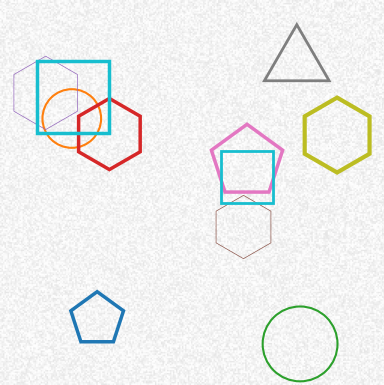[{"shape": "pentagon", "thickness": 2.5, "radius": 0.36, "center": [0.252, 0.17]}, {"shape": "circle", "thickness": 1.5, "radius": 0.38, "center": [0.186, 0.692]}, {"shape": "circle", "thickness": 1.5, "radius": 0.49, "center": [0.779, 0.107]}, {"shape": "hexagon", "thickness": 2.5, "radius": 0.46, "center": [0.284, 0.652]}, {"shape": "hexagon", "thickness": 0.5, "radius": 0.48, "center": [0.119, 0.759]}, {"shape": "hexagon", "thickness": 0.5, "radius": 0.41, "center": [0.632, 0.41]}, {"shape": "pentagon", "thickness": 2.5, "radius": 0.49, "center": [0.642, 0.58]}, {"shape": "triangle", "thickness": 2, "radius": 0.49, "center": [0.771, 0.839]}, {"shape": "hexagon", "thickness": 3, "radius": 0.49, "center": [0.876, 0.649]}, {"shape": "square", "thickness": 2, "radius": 0.34, "center": [0.641, 0.541]}, {"shape": "square", "thickness": 2.5, "radius": 0.47, "center": [0.189, 0.747]}]